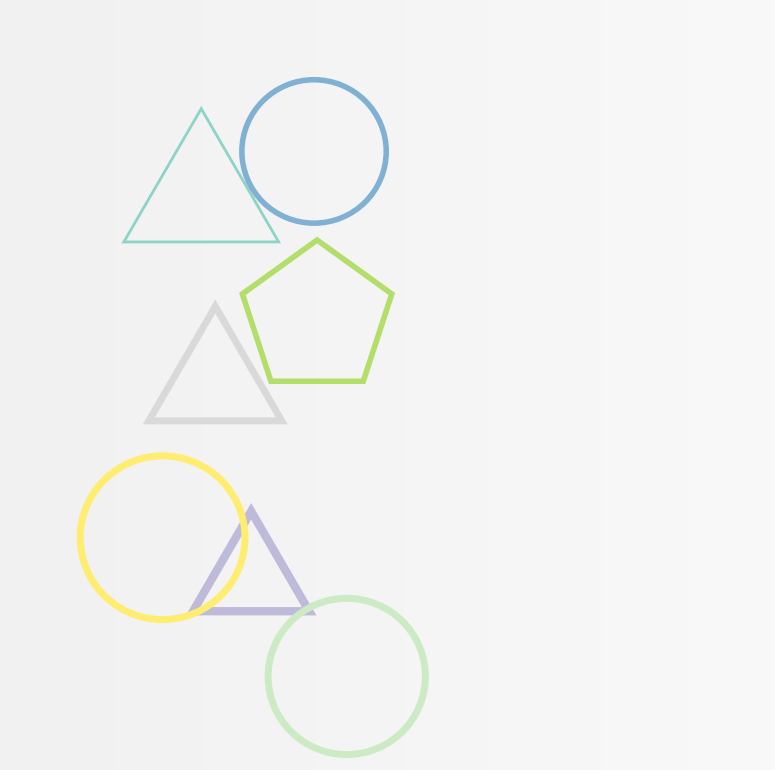[{"shape": "triangle", "thickness": 1, "radius": 0.58, "center": [0.26, 0.743]}, {"shape": "triangle", "thickness": 3, "radius": 0.43, "center": [0.324, 0.249]}, {"shape": "circle", "thickness": 2, "radius": 0.47, "center": [0.405, 0.803]}, {"shape": "pentagon", "thickness": 2, "radius": 0.51, "center": [0.409, 0.587]}, {"shape": "triangle", "thickness": 2.5, "radius": 0.5, "center": [0.278, 0.503]}, {"shape": "circle", "thickness": 2.5, "radius": 0.51, "center": [0.447, 0.122]}, {"shape": "circle", "thickness": 2.5, "radius": 0.53, "center": [0.21, 0.302]}]